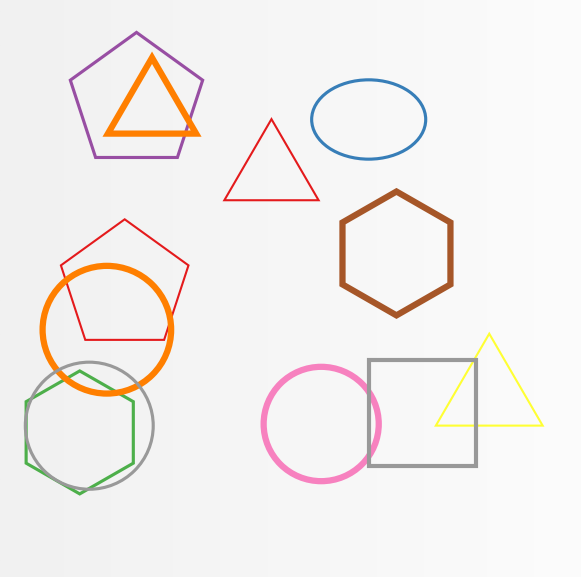[{"shape": "triangle", "thickness": 1, "radius": 0.47, "center": [0.467, 0.699]}, {"shape": "pentagon", "thickness": 1, "radius": 0.58, "center": [0.215, 0.504]}, {"shape": "oval", "thickness": 1.5, "radius": 0.49, "center": [0.634, 0.792]}, {"shape": "hexagon", "thickness": 1.5, "radius": 0.53, "center": [0.137, 0.25]}, {"shape": "pentagon", "thickness": 1.5, "radius": 0.6, "center": [0.235, 0.823]}, {"shape": "circle", "thickness": 3, "radius": 0.55, "center": [0.184, 0.428]}, {"shape": "triangle", "thickness": 3, "radius": 0.44, "center": [0.262, 0.812]}, {"shape": "triangle", "thickness": 1, "radius": 0.53, "center": [0.842, 0.315]}, {"shape": "hexagon", "thickness": 3, "radius": 0.54, "center": [0.682, 0.56]}, {"shape": "circle", "thickness": 3, "radius": 0.5, "center": [0.553, 0.265]}, {"shape": "circle", "thickness": 1.5, "radius": 0.55, "center": [0.154, 0.262]}, {"shape": "square", "thickness": 2, "radius": 0.46, "center": [0.728, 0.284]}]